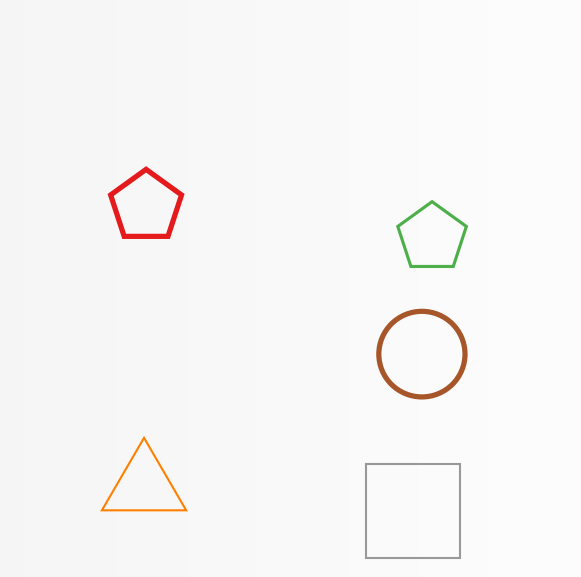[{"shape": "pentagon", "thickness": 2.5, "radius": 0.32, "center": [0.251, 0.642]}, {"shape": "pentagon", "thickness": 1.5, "radius": 0.31, "center": [0.743, 0.588]}, {"shape": "triangle", "thickness": 1, "radius": 0.42, "center": [0.248, 0.157]}, {"shape": "circle", "thickness": 2.5, "radius": 0.37, "center": [0.726, 0.386]}, {"shape": "square", "thickness": 1, "radius": 0.41, "center": [0.71, 0.114]}]